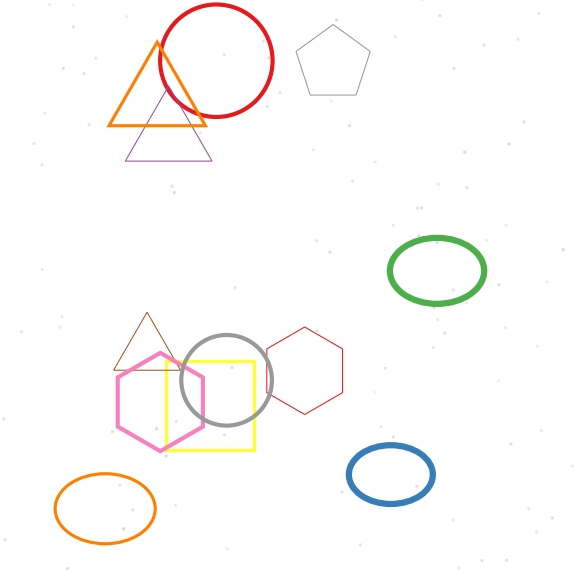[{"shape": "hexagon", "thickness": 0.5, "radius": 0.38, "center": [0.528, 0.357]}, {"shape": "circle", "thickness": 2, "radius": 0.49, "center": [0.375, 0.894]}, {"shape": "oval", "thickness": 3, "radius": 0.36, "center": [0.677, 0.177]}, {"shape": "oval", "thickness": 3, "radius": 0.41, "center": [0.757, 0.53]}, {"shape": "triangle", "thickness": 0.5, "radius": 0.43, "center": [0.292, 0.764]}, {"shape": "triangle", "thickness": 1.5, "radius": 0.48, "center": [0.272, 0.83]}, {"shape": "oval", "thickness": 1.5, "radius": 0.43, "center": [0.182, 0.118]}, {"shape": "square", "thickness": 1.5, "radius": 0.38, "center": [0.364, 0.297]}, {"shape": "triangle", "thickness": 0.5, "radius": 0.33, "center": [0.255, 0.392]}, {"shape": "hexagon", "thickness": 2, "radius": 0.43, "center": [0.278, 0.303]}, {"shape": "circle", "thickness": 2, "radius": 0.39, "center": [0.392, 0.341]}, {"shape": "pentagon", "thickness": 0.5, "radius": 0.34, "center": [0.577, 0.889]}]